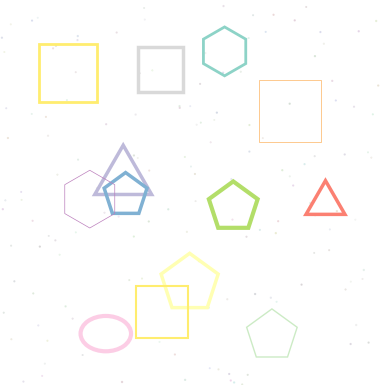[{"shape": "hexagon", "thickness": 2, "radius": 0.32, "center": [0.583, 0.867]}, {"shape": "pentagon", "thickness": 2.5, "radius": 0.39, "center": [0.493, 0.264]}, {"shape": "triangle", "thickness": 2.5, "radius": 0.43, "center": [0.32, 0.537]}, {"shape": "triangle", "thickness": 2.5, "radius": 0.29, "center": [0.845, 0.472]}, {"shape": "pentagon", "thickness": 2.5, "radius": 0.29, "center": [0.326, 0.493]}, {"shape": "square", "thickness": 0.5, "radius": 0.4, "center": [0.754, 0.712]}, {"shape": "pentagon", "thickness": 3, "radius": 0.33, "center": [0.606, 0.462]}, {"shape": "oval", "thickness": 3, "radius": 0.33, "center": [0.275, 0.133]}, {"shape": "square", "thickness": 2.5, "radius": 0.29, "center": [0.418, 0.82]}, {"shape": "hexagon", "thickness": 0.5, "radius": 0.37, "center": [0.233, 0.483]}, {"shape": "pentagon", "thickness": 1, "radius": 0.35, "center": [0.706, 0.129]}, {"shape": "square", "thickness": 1.5, "radius": 0.34, "center": [0.422, 0.189]}, {"shape": "square", "thickness": 2, "radius": 0.38, "center": [0.176, 0.811]}]